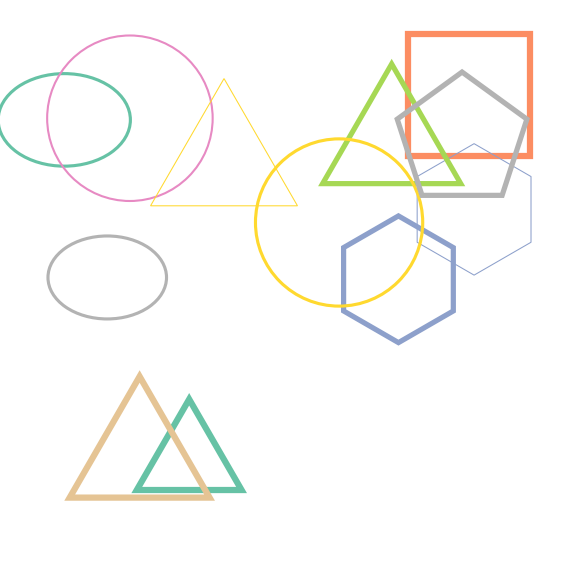[{"shape": "triangle", "thickness": 3, "radius": 0.52, "center": [0.328, 0.203]}, {"shape": "oval", "thickness": 1.5, "radius": 0.57, "center": [0.111, 0.792]}, {"shape": "square", "thickness": 3, "radius": 0.53, "center": [0.812, 0.835]}, {"shape": "hexagon", "thickness": 2.5, "radius": 0.55, "center": [0.69, 0.516]}, {"shape": "hexagon", "thickness": 0.5, "radius": 0.57, "center": [0.821, 0.637]}, {"shape": "circle", "thickness": 1, "radius": 0.72, "center": [0.225, 0.794]}, {"shape": "triangle", "thickness": 2.5, "radius": 0.69, "center": [0.678, 0.75]}, {"shape": "triangle", "thickness": 0.5, "radius": 0.73, "center": [0.388, 0.716]}, {"shape": "circle", "thickness": 1.5, "radius": 0.72, "center": [0.587, 0.614]}, {"shape": "triangle", "thickness": 3, "radius": 0.7, "center": [0.242, 0.207]}, {"shape": "oval", "thickness": 1.5, "radius": 0.51, "center": [0.186, 0.519]}, {"shape": "pentagon", "thickness": 2.5, "radius": 0.59, "center": [0.8, 0.756]}]